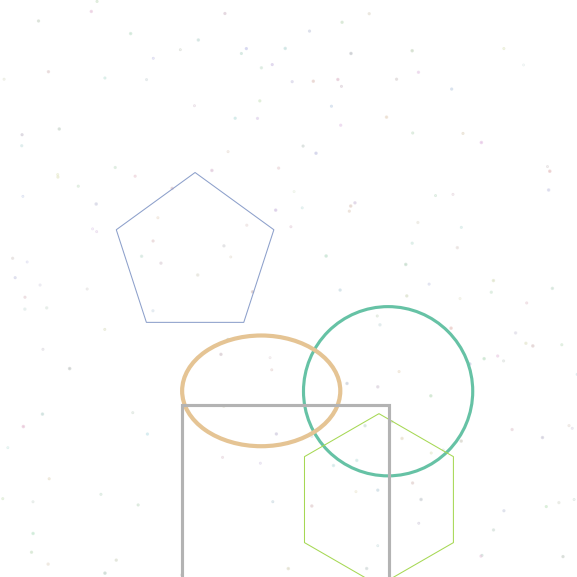[{"shape": "circle", "thickness": 1.5, "radius": 0.73, "center": [0.672, 0.322]}, {"shape": "pentagon", "thickness": 0.5, "radius": 0.72, "center": [0.338, 0.557]}, {"shape": "hexagon", "thickness": 0.5, "radius": 0.74, "center": [0.656, 0.134]}, {"shape": "oval", "thickness": 2, "radius": 0.68, "center": [0.452, 0.322]}, {"shape": "square", "thickness": 1.5, "radius": 0.9, "center": [0.494, 0.119]}]